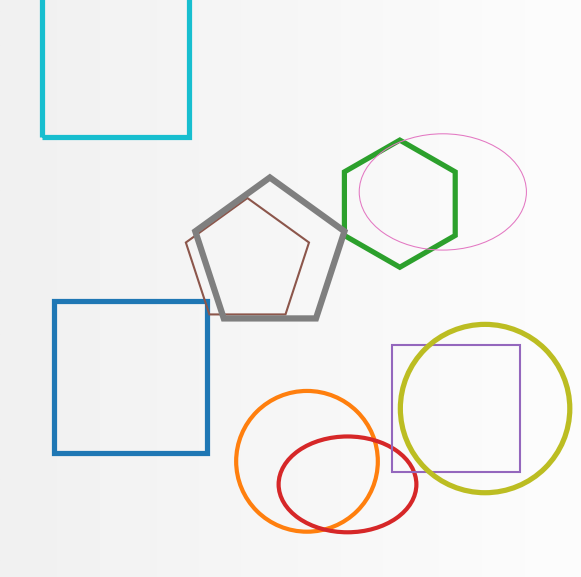[{"shape": "square", "thickness": 2.5, "radius": 0.66, "center": [0.224, 0.347]}, {"shape": "circle", "thickness": 2, "radius": 0.61, "center": [0.528, 0.2]}, {"shape": "hexagon", "thickness": 2.5, "radius": 0.55, "center": [0.688, 0.646]}, {"shape": "oval", "thickness": 2, "radius": 0.59, "center": [0.598, 0.16]}, {"shape": "square", "thickness": 1, "radius": 0.55, "center": [0.785, 0.292]}, {"shape": "pentagon", "thickness": 1, "radius": 0.56, "center": [0.426, 0.545]}, {"shape": "oval", "thickness": 0.5, "radius": 0.72, "center": [0.762, 0.667]}, {"shape": "pentagon", "thickness": 3, "radius": 0.67, "center": [0.464, 0.557]}, {"shape": "circle", "thickness": 2.5, "radius": 0.73, "center": [0.835, 0.292]}, {"shape": "square", "thickness": 2.5, "radius": 0.63, "center": [0.199, 0.887]}]